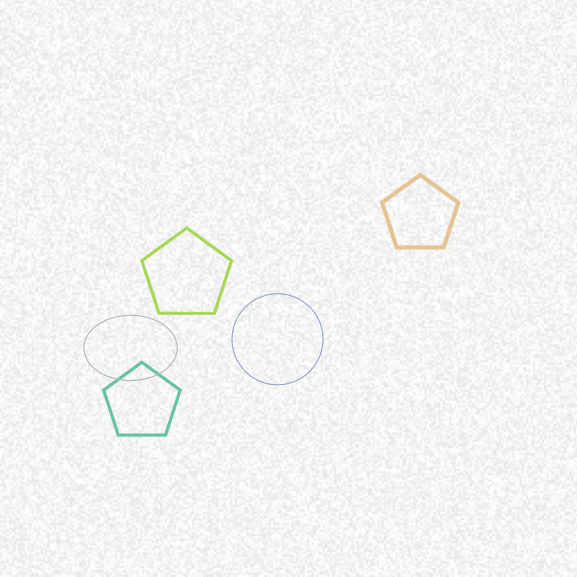[{"shape": "pentagon", "thickness": 1.5, "radius": 0.35, "center": [0.246, 0.302]}, {"shape": "circle", "thickness": 0.5, "radius": 0.39, "center": [0.481, 0.412]}, {"shape": "pentagon", "thickness": 1.5, "radius": 0.41, "center": [0.323, 0.523]}, {"shape": "pentagon", "thickness": 2, "radius": 0.35, "center": [0.728, 0.627]}, {"shape": "oval", "thickness": 0.5, "radius": 0.4, "center": [0.226, 0.397]}]